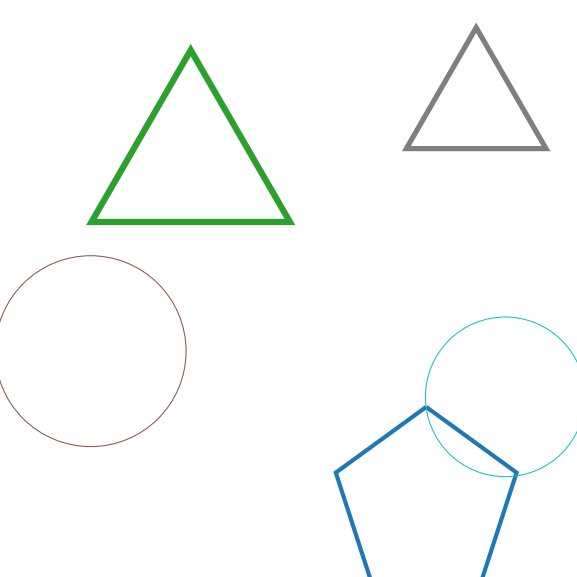[{"shape": "pentagon", "thickness": 2, "radius": 0.82, "center": [0.738, 0.13]}, {"shape": "triangle", "thickness": 3, "radius": 0.99, "center": [0.33, 0.714]}, {"shape": "circle", "thickness": 0.5, "radius": 0.83, "center": [0.157, 0.391]}, {"shape": "triangle", "thickness": 2.5, "radius": 0.7, "center": [0.825, 0.812]}, {"shape": "circle", "thickness": 0.5, "radius": 0.69, "center": [0.875, 0.312]}]